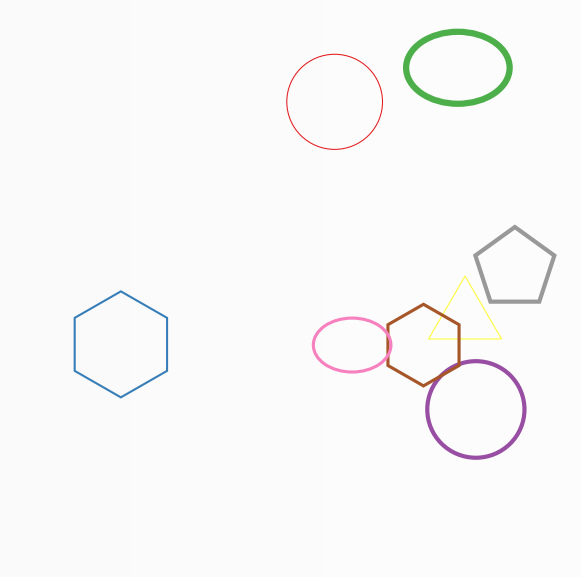[{"shape": "circle", "thickness": 0.5, "radius": 0.41, "center": [0.576, 0.823]}, {"shape": "hexagon", "thickness": 1, "radius": 0.46, "center": [0.208, 0.403]}, {"shape": "oval", "thickness": 3, "radius": 0.45, "center": [0.788, 0.882]}, {"shape": "circle", "thickness": 2, "radius": 0.42, "center": [0.819, 0.29]}, {"shape": "triangle", "thickness": 0.5, "radius": 0.36, "center": [0.8, 0.448]}, {"shape": "hexagon", "thickness": 1.5, "radius": 0.35, "center": [0.729, 0.402]}, {"shape": "oval", "thickness": 1.5, "radius": 0.33, "center": [0.606, 0.402]}, {"shape": "pentagon", "thickness": 2, "radius": 0.36, "center": [0.886, 0.535]}]